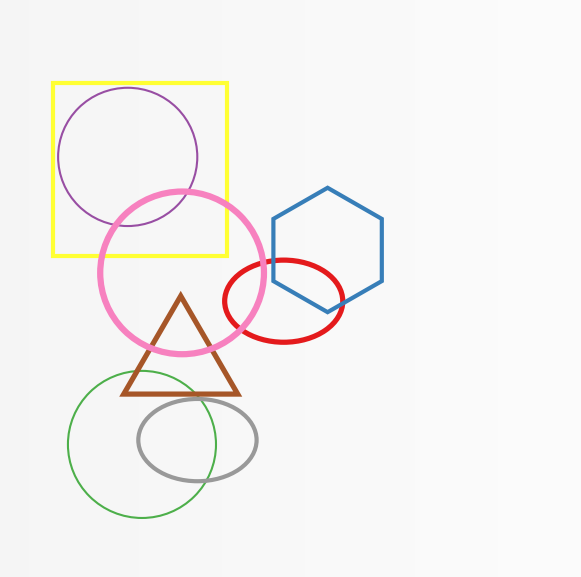[{"shape": "oval", "thickness": 2.5, "radius": 0.51, "center": [0.488, 0.478]}, {"shape": "hexagon", "thickness": 2, "radius": 0.54, "center": [0.564, 0.566]}, {"shape": "circle", "thickness": 1, "radius": 0.64, "center": [0.244, 0.23]}, {"shape": "circle", "thickness": 1, "radius": 0.6, "center": [0.22, 0.727]}, {"shape": "square", "thickness": 2, "radius": 0.75, "center": [0.241, 0.706]}, {"shape": "triangle", "thickness": 2.5, "radius": 0.57, "center": [0.311, 0.373]}, {"shape": "circle", "thickness": 3, "radius": 0.7, "center": [0.313, 0.527]}, {"shape": "oval", "thickness": 2, "radius": 0.51, "center": [0.34, 0.237]}]